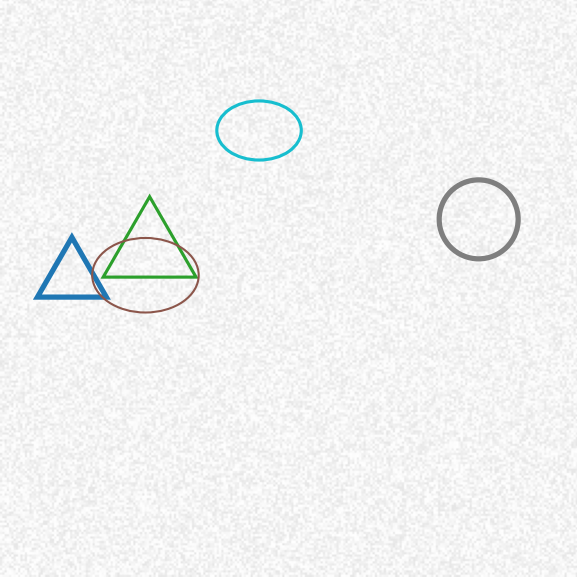[{"shape": "triangle", "thickness": 2.5, "radius": 0.34, "center": [0.124, 0.519]}, {"shape": "triangle", "thickness": 1.5, "radius": 0.46, "center": [0.259, 0.566]}, {"shape": "oval", "thickness": 1, "radius": 0.46, "center": [0.252, 0.523]}, {"shape": "circle", "thickness": 2.5, "radius": 0.34, "center": [0.829, 0.619]}, {"shape": "oval", "thickness": 1.5, "radius": 0.37, "center": [0.449, 0.773]}]